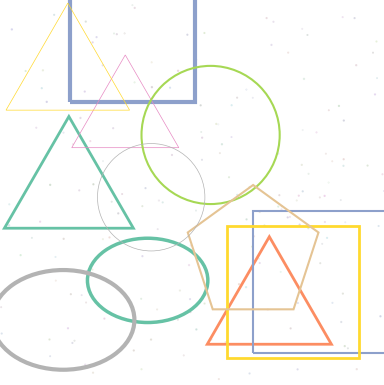[{"shape": "triangle", "thickness": 2, "radius": 0.97, "center": [0.179, 0.504]}, {"shape": "oval", "thickness": 2.5, "radius": 0.78, "center": [0.383, 0.272]}, {"shape": "triangle", "thickness": 2, "radius": 0.93, "center": [0.7, 0.199]}, {"shape": "square", "thickness": 1.5, "radius": 0.93, "center": [0.842, 0.267]}, {"shape": "square", "thickness": 3, "radius": 0.81, "center": [0.344, 0.897]}, {"shape": "triangle", "thickness": 0.5, "radius": 0.8, "center": [0.325, 0.697]}, {"shape": "circle", "thickness": 1.5, "radius": 0.9, "center": [0.547, 0.649]}, {"shape": "triangle", "thickness": 0.5, "radius": 0.93, "center": [0.176, 0.807]}, {"shape": "square", "thickness": 2, "radius": 0.85, "center": [0.761, 0.241]}, {"shape": "pentagon", "thickness": 1.5, "radius": 0.89, "center": [0.657, 0.341]}, {"shape": "circle", "thickness": 0.5, "radius": 0.7, "center": [0.393, 0.488]}, {"shape": "oval", "thickness": 3, "radius": 0.92, "center": [0.164, 0.169]}]